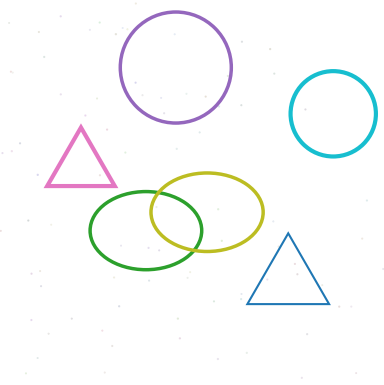[{"shape": "triangle", "thickness": 1.5, "radius": 0.61, "center": [0.749, 0.271]}, {"shape": "oval", "thickness": 2.5, "radius": 0.72, "center": [0.379, 0.401]}, {"shape": "circle", "thickness": 2.5, "radius": 0.72, "center": [0.457, 0.825]}, {"shape": "triangle", "thickness": 3, "radius": 0.51, "center": [0.21, 0.567]}, {"shape": "oval", "thickness": 2.5, "radius": 0.73, "center": [0.538, 0.449]}, {"shape": "circle", "thickness": 3, "radius": 0.55, "center": [0.866, 0.704]}]